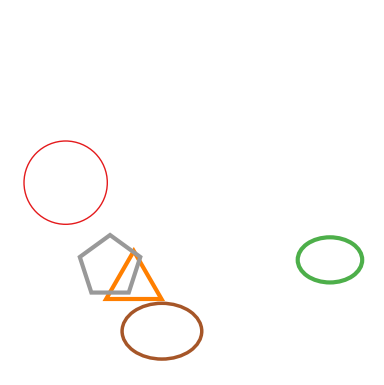[{"shape": "circle", "thickness": 1, "radius": 0.54, "center": [0.171, 0.526]}, {"shape": "oval", "thickness": 3, "radius": 0.42, "center": [0.857, 0.325]}, {"shape": "triangle", "thickness": 3, "radius": 0.42, "center": [0.348, 0.265]}, {"shape": "oval", "thickness": 2.5, "radius": 0.52, "center": [0.421, 0.14]}, {"shape": "pentagon", "thickness": 3, "radius": 0.41, "center": [0.286, 0.307]}]